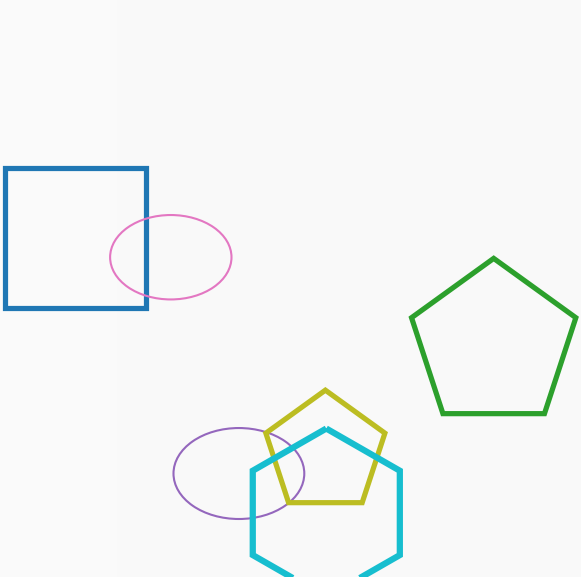[{"shape": "square", "thickness": 2.5, "radius": 0.61, "center": [0.13, 0.587]}, {"shape": "pentagon", "thickness": 2.5, "radius": 0.74, "center": [0.849, 0.403]}, {"shape": "oval", "thickness": 1, "radius": 0.56, "center": [0.411, 0.179]}, {"shape": "oval", "thickness": 1, "radius": 0.52, "center": [0.294, 0.554]}, {"shape": "pentagon", "thickness": 2.5, "radius": 0.54, "center": [0.56, 0.216]}, {"shape": "hexagon", "thickness": 3, "radius": 0.73, "center": [0.561, 0.111]}]